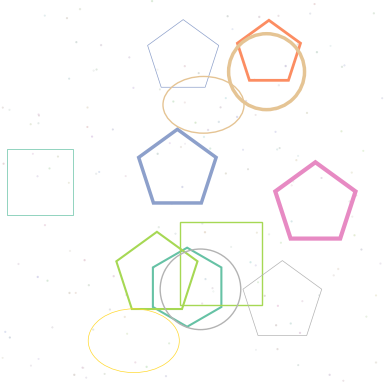[{"shape": "square", "thickness": 0.5, "radius": 0.43, "center": [0.103, 0.527]}, {"shape": "hexagon", "thickness": 1.5, "radius": 0.51, "center": [0.486, 0.254]}, {"shape": "pentagon", "thickness": 2, "radius": 0.43, "center": [0.699, 0.861]}, {"shape": "pentagon", "thickness": 2.5, "radius": 0.53, "center": [0.461, 0.558]}, {"shape": "pentagon", "thickness": 0.5, "radius": 0.49, "center": [0.476, 0.852]}, {"shape": "pentagon", "thickness": 3, "radius": 0.55, "center": [0.819, 0.469]}, {"shape": "square", "thickness": 1, "radius": 0.54, "center": [0.574, 0.316]}, {"shape": "pentagon", "thickness": 1.5, "radius": 0.55, "center": [0.408, 0.287]}, {"shape": "oval", "thickness": 0.5, "radius": 0.59, "center": [0.347, 0.115]}, {"shape": "oval", "thickness": 1, "radius": 0.53, "center": [0.529, 0.728]}, {"shape": "circle", "thickness": 2.5, "radius": 0.49, "center": [0.692, 0.814]}, {"shape": "pentagon", "thickness": 0.5, "radius": 0.54, "center": [0.733, 0.216]}, {"shape": "circle", "thickness": 1, "radius": 0.52, "center": [0.521, 0.248]}]